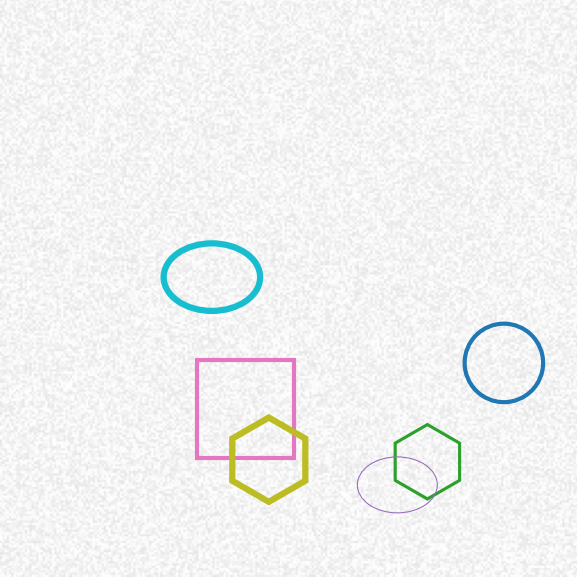[{"shape": "circle", "thickness": 2, "radius": 0.34, "center": [0.873, 0.371]}, {"shape": "hexagon", "thickness": 1.5, "radius": 0.32, "center": [0.74, 0.2]}, {"shape": "oval", "thickness": 0.5, "radius": 0.35, "center": [0.688, 0.16]}, {"shape": "square", "thickness": 2, "radius": 0.42, "center": [0.425, 0.291]}, {"shape": "hexagon", "thickness": 3, "radius": 0.37, "center": [0.465, 0.203]}, {"shape": "oval", "thickness": 3, "radius": 0.42, "center": [0.367, 0.519]}]